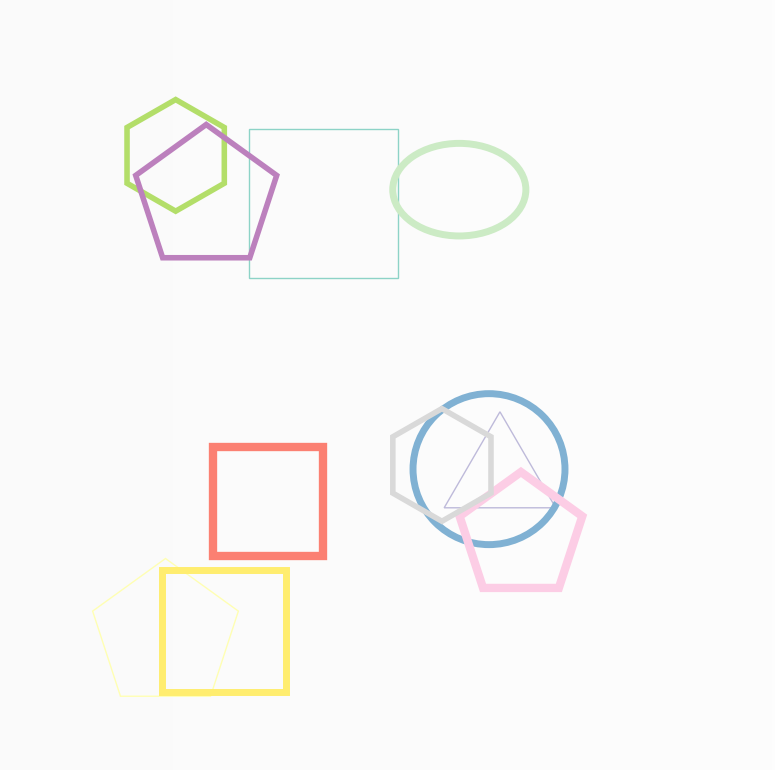[{"shape": "square", "thickness": 0.5, "radius": 0.48, "center": [0.417, 0.736]}, {"shape": "pentagon", "thickness": 0.5, "radius": 0.49, "center": [0.214, 0.176]}, {"shape": "triangle", "thickness": 0.5, "radius": 0.42, "center": [0.645, 0.382]}, {"shape": "square", "thickness": 3, "radius": 0.35, "center": [0.346, 0.349]}, {"shape": "circle", "thickness": 2.5, "radius": 0.49, "center": [0.631, 0.391]}, {"shape": "hexagon", "thickness": 2, "radius": 0.36, "center": [0.227, 0.798]}, {"shape": "pentagon", "thickness": 3, "radius": 0.42, "center": [0.672, 0.304]}, {"shape": "hexagon", "thickness": 2, "radius": 0.37, "center": [0.57, 0.396]}, {"shape": "pentagon", "thickness": 2, "radius": 0.48, "center": [0.266, 0.743]}, {"shape": "oval", "thickness": 2.5, "radius": 0.43, "center": [0.593, 0.754]}, {"shape": "square", "thickness": 2.5, "radius": 0.4, "center": [0.289, 0.181]}]